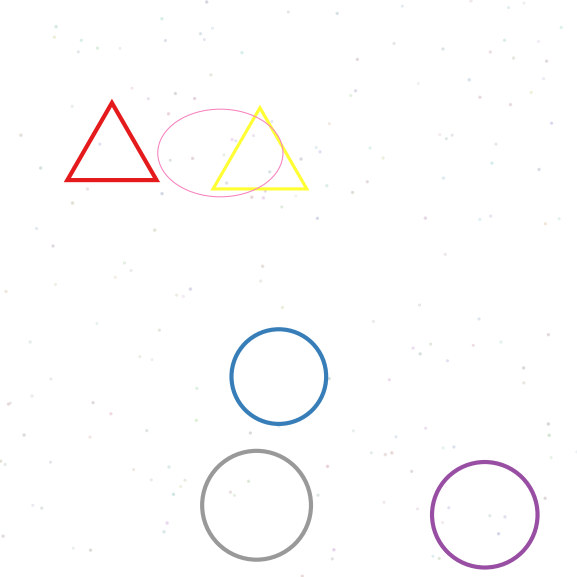[{"shape": "triangle", "thickness": 2, "radius": 0.45, "center": [0.194, 0.732]}, {"shape": "circle", "thickness": 2, "radius": 0.41, "center": [0.483, 0.347]}, {"shape": "circle", "thickness": 2, "radius": 0.46, "center": [0.839, 0.108]}, {"shape": "triangle", "thickness": 1.5, "radius": 0.47, "center": [0.45, 0.719]}, {"shape": "oval", "thickness": 0.5, "radius": 0.54, "center": [0.382, 0.734]}, {"shape": "circle", "thickness": 2, "radius": 0.47, "center": [0.444, 0.124]}]